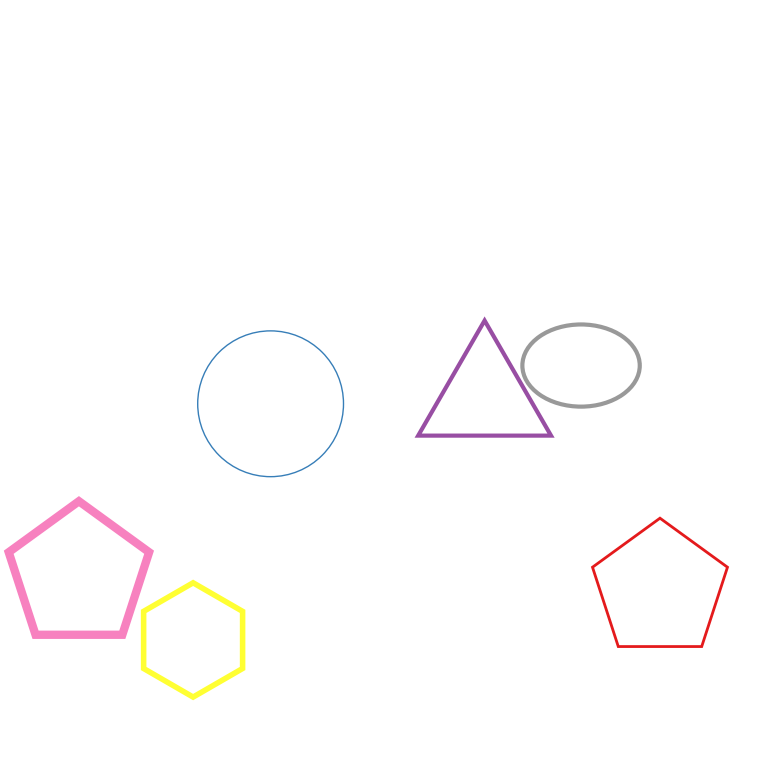[{"shape": "pentagon", "thickness": 1, "radius": 0.46, "center": [0.857, 0.235]}, {"shape": "circle", "thickness": 0.5, "radius": 0.47, "center": [0.351, 0.476]}, {"shape": "triangle", "thickness": 1.5, "radius": 0.5, "center": [0.629, 0.484]}, {"shape": "hexagon", "thickness": 2, "radius": 0.37, "center": [0.251, 0.169]}, {"shape": "pentagon", "thickness": 3, "radius": 0.48, "center": [0.102, 0.253]}, {"shape": "oval", "thickness": 1.5, "radius": 0.38, "center": [0.755, 0.525]}]